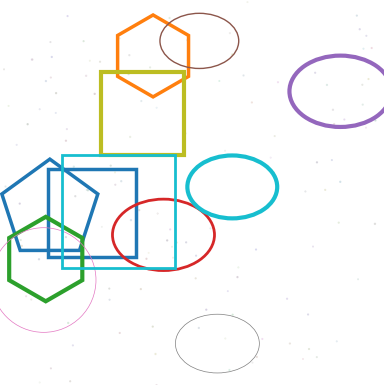[{"shape": "pentagon", "thickness": 2.5, "radius": 0.66, "center": [0.129, 0.456]}, {"shape": "square", "thickness": 2.5, "radius": 0.57, "center": [0.239, 0.446]}, {"shape": "hexagon", "thickness": 2.5, "radius": 0.53, "center": [0.398, 0.855]}, {"shape": "hexagon", "thickness": 3, "radius": 0.55, "center": [0.119, 0.327]}, {"shape": "oval", "thickness": 2, "radius": 0.66, "center": [0.425, 0.39]}, {"shape": "oval", "thickness": 3, "radius": 0.66, "center": [0.884, 0.763]}, {"shape": "oval", "thickness": 1, "radius": 0.51, "center": [0.518, 0.894]}, {"shape": "circle", "thickness": 0.5, "radius": 0.68, "center": [0.113, 0.273]}, {"shape": "oval", "thickness": 0.5, "radius": 0.54, "center": [0.565, 0.108]}, {"shape": "square", "thickness": 3, "radius": 0.54, "center": [0.371, 0.706]}, {"shape": "square", "thickness": 2, "radius": 0.74, "center": [0.308, 0.451]}, {"shape": "oval", "thickness": 3, "radius": 0.58, "center": [0.603, 0.515]}]